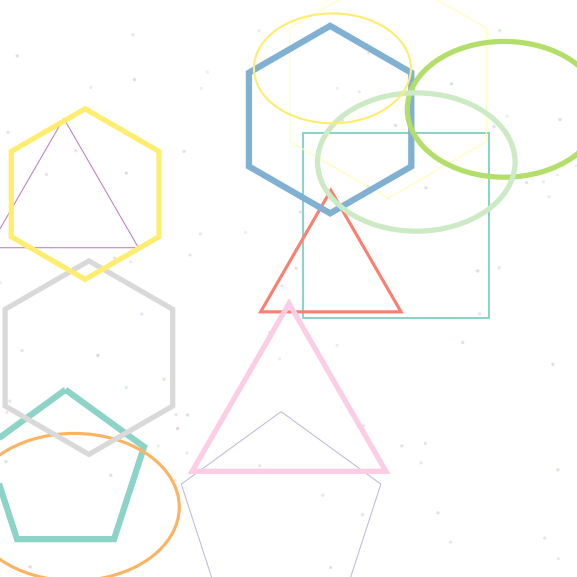[{"shape": "pentagon", "thickness": 3, "radius": 0.71, "center": [0.113, 0.181]}, {"shape": "square", "thickness": 1, "radius": 0.8, "center": [0.686, 0.608]}, {"shape": "hexagon", "thickness": 0.5, "radius": 0.98, "center": [0.672, 0.852]}, {"shape": "pentagon", "thickness": 0.5, "radius": 0.91, "center": [0.487, 0.105]}, {"shape": "triangle", "thickness": 1.5, "radius": 0.7, "center": [0.573, 0.529]}, {"shape": "hexagon", "thickness": 3, "radius": 0.81, "center": [0.572, 0.792]}, {"shape": "oval", "thickness": 1.5, "radius": 0.91, "center": [0.128, 0.121]}, {"shape": "oval", "thickness": 2.5, "radius": 0.84, "center": [0.873, 0.81]}, {"shape": "triangle", "thickness": 2.5, "radius": 0.97, "center": [0.5, 0.28]}, {"shape": "hexagon", "thickness": 2.5, "radius": 0.84, "center": [0.154, 0.38]}, {"shape": "triangle", "thickness": 0.5, "radius": 0.75, "center": [0.11, 0.645]}, {"shape": "oval", "thickness": 2.5, "radius": 0.86, "center": [0.721, 0.719]}, {"shape": "oval", "thickness": 1, "radius": 0.68, "center": [0.576, 0.881]}, {"shape": "hexagon", "thickness": 2.5, "radius": 0.74, "center": [0.147, 0.663]}]